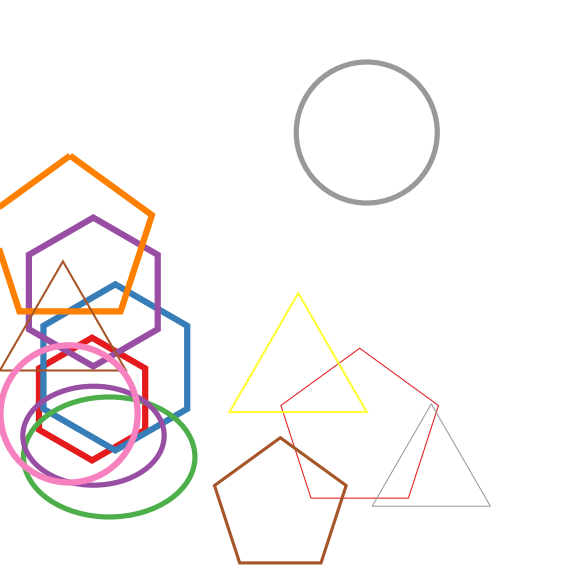[{"shape": "pentagon", "thickness": 0.5, "radius": 0.72, "center": [0.623, 0.253]}, {"shape": "hexagon", "thickness": 3, "radius": 0.53, "center": [0.159, 0.308]}, {"shape": "hexagon", "thickness": 3, "radius": 0.72, "center": [0.2, 0.363]}, {"shape": "oval", "thickness": 2.5, "radius": 0.74, "center": [0.189, 0.208]}, {"shape": "oval", "thickness": 2.5, "radius": 0.61, "center": [0.162, 0.245]}, {"shape": "hexagon", "thickness": 3, "radius": 0.64, "center": [0.162, 0.494]}, {"shape": "pentagon", "thickness": 3, "radius": 0.75, "center": [0.121, 0.581]}, {"shape": "triangle", "thickness": 1, "radius": 0.69, "center": [0.516, 0.354]}, {"shape": "triangle", "thickness": 1, "radius": 0.63, "center": [0.109, 0.421]}, {"shape": "pentagon", "thickness": 1.5, "radius": 0.6, "center": [0.485, 0.121]}, {"shape": "circle", "thickness": 3, "radius": 0.59, "center": [0.12, 0.282]}, {"shape": "triangle", "thickness": 0.5, "radius": 0.59, "center": [0.747, 0.182]}, {"shape": "circle", "thickness": 2.5, "radius": 0.61, "center": [0.635, 0.77]}]